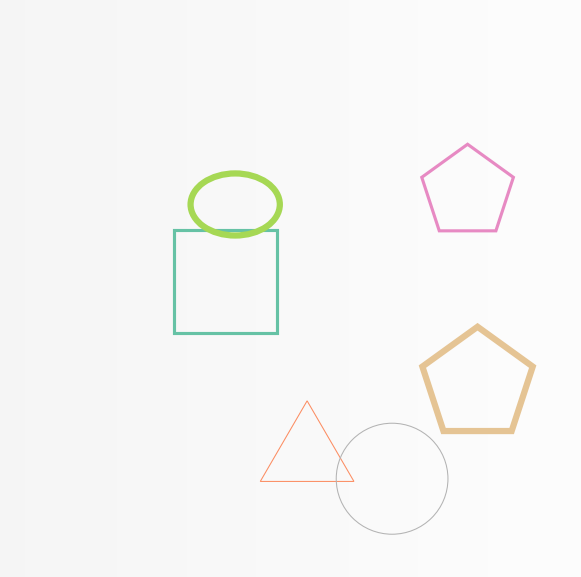[{"shape": "square", "thickness": 1.5, "radius": 0.44, "center": [0.388, 0.512]}, {"shape": "triangle", "thickness": 0.5, "radius": 0.47, "center": [0.528, 0.212]}, {"shape": "pentagon", "thickness": 1.5, "radius": 0.41, "center": [0.804, 0.666]}, {"shape": "oval", "thickness": 3, "radius": 0.38, "center": [0.405, 0.645]}, {"shape": "pentagon", "thickness": 3, "radius": 0.5, "center": [0.822, 0.333]}, {"shape": "circle", "thickness": 0.5, "radius": 0.48, "center": [0.675, 0.17]}]